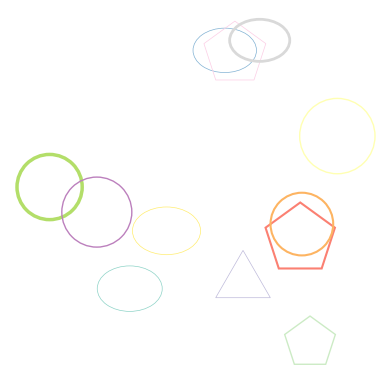[{"shape": "oval", "thickness": 0.5, "radius": 0.42, "center": [0.337, 0.25]}, {"shape": "circle", "thickness": 1, "radius": 0.49, "center": [0.876, 0.647]}, {"shape": "triangle", "thickness": 0.5, "radius": 0.41, "center": [0.631, 0.268]}, {"shape": "pentagon", "thickness": 1.5, "radius": 0.47, "center": [0.78, 0.379]}, {"shape": "oval", "thickness": 0.5, "radius": 0.41, "center": [0.584, 0.869]}, {"shape": "circle", "thickness": 1.5, "radius": 0.41, "center": [0.784, 0.418]}, {"shape": "circle", "thickness": 2.5, "radius": 0.42, "center": [0.129, 0.514]}, {"shape": "pentagon", "thickness": 0.5, "radius": 0.42, "center": [0.61, 0.861]}, {"shape": "oval", "thickness": 2, "radius": 0.39, "center": [0.675, 0.895]}, {"shape": "circle", "thickness": 1, "radius": 0.45, "center": [0.251, 0.449]}, {"shape": "pentagon", "thickness": 1, "radius": 0.35, "center": [0.805, 0.11]}, {"shape": "oval", "thickness": 0.5, "radius": 0.44, "center": [0.433, 0.4]}]